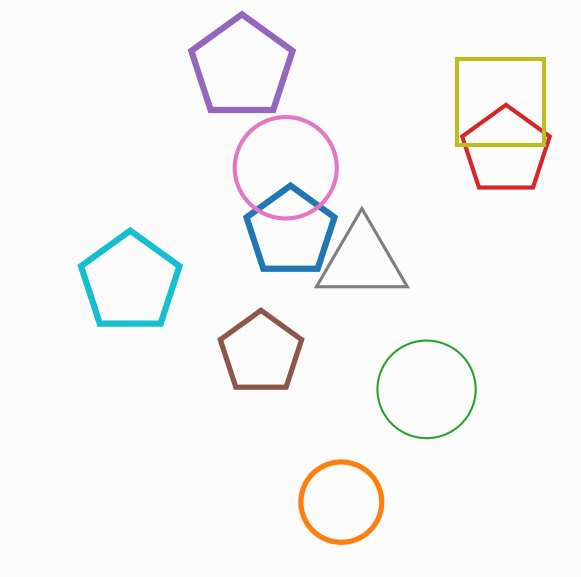[{"shape": "pentagon", "thickness": 3, "radius": 0.4, "center": [0.5, 0.598]}, {"shape": "circle", "thickness": 2.5, "radius": 0.35, "center": [0.587, 0.13]}, {"shape": "circle", "thickness": 1, "radius": 0.42, "center": [0.734, 0.325]}, {"shape": "pentagon", "thickness": 2, "radius": 0.4, "center": [0.87, 0.738]}, {"shape": "pentagon", "thickness": 3, "radius": 0.46, "center": [0.416, 0.883]}, {"shape": "pentagon", "thickness": 2.5, "radius": 0.37, "center": [0.449, 0.388]}, {"shape": "circle", "thickness": 2, "radius": 0.44, "center": [0.492, 0.709]}, {"shape": "triangle", "thickness": 1.5, "radius": 0.45, "center": [0.623, 0.548]}, {"shape": "square", "thickness": 2, "radius": 0.37, "center": [0.861, 0.822]}, {"shape": "pentagon", "thickness": 3, "radius": 0.45, "center": [0.224, 0.511]}]